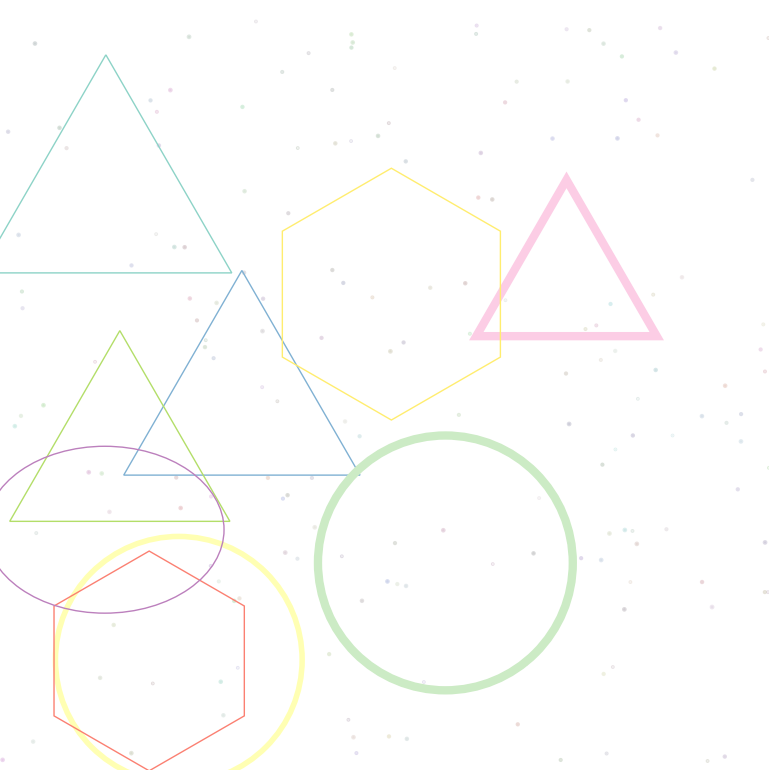[{"shape": "triangle", "thickness": 0.5, "radius": 0.94, "center": [0.137, 0.74]}, {"shape": "circle", "thickness": 2, "radius": 0.8, "center": [0.232, 0.143]}, {"shape": "hexagon", "thickness": 0.5, "radius": 0.71, "center": [0.194, 0.142]}, {"shape": "triangle", "thickness": 0.5, "radius": 0.89, "center": [0.314, 0.472]}, {"shape": "triangle", "thickness": 0.5, "radius": 0.83, "center": [0.156, 0.405]}, {"shape": "triangle", "thickness": 3, "radius": 0.68, "center": [0.736, 0.631]}, {"shape": "oval", "thickness": 0.5, "radius": 0.77, "center": [0.136, 0.312]}, {"shape": "circle", "thickness": 3, "radius": 0.83, "center": [0.578, 0.269]}, {"shape": "hexagon", "thickness": 0.5, "radius": 0.82, "center": [0.508, 0.618]}]